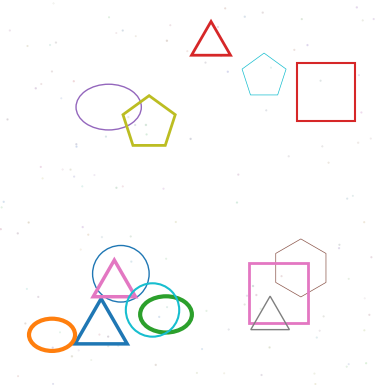[{"shape": "circle", "thickness": 1, "radius": 0.37, "center": [0.314, 0.289]}, {"shape": "triangle", "thickness": 2.5, "radius": 0.39, "center": [0.263, 0.146]}, {"shape": "oval", "thickness": 3, "radius": 0.3, "center": [0.135, 0.13]}, {"shape": "oval", "thickness": 3, "radius": 0.34, "center": [0.431, 0.183]}, {"shape": "triangle", "thickness": 2, "radius": 0.29, "center": [0.548, 0.886]}, {"shape": "square", "thickness": 1.5, "radius": 0.38, "center": [0.846, 0.761]}, {"shape": "oval", "thickness": 1, "radius": 0.42, "center": [0.282, 0.722]}, {"shape": "hexagon", "thickness": 0.5, "radius": 0.38, "center": [0.781, 0.304]}, {"shape": "square", "thickness": 2, "radius": 0.39, "center": [0.723, 0.239]}, {"shape": "triangle", "thickness": 2.5, "radius": 0.32, "center": [0.297, 0.261]}, {"shape": "triangle", "thickness": 1, "radius": 0.29, "center": [0.702, 0.173]}, {"shape": "pentagon", "thickness": 2, "radius": 0.36, "center": [0.387, 0.68]}, {"shape": "pentagon", "thickness": 0.5, "radius": 0.3, "center": [0.686, 0.802]}, {"shape": "circle", "thickness": 1.5, "radius": 0.35, "center": [0.396, 0.195]}]